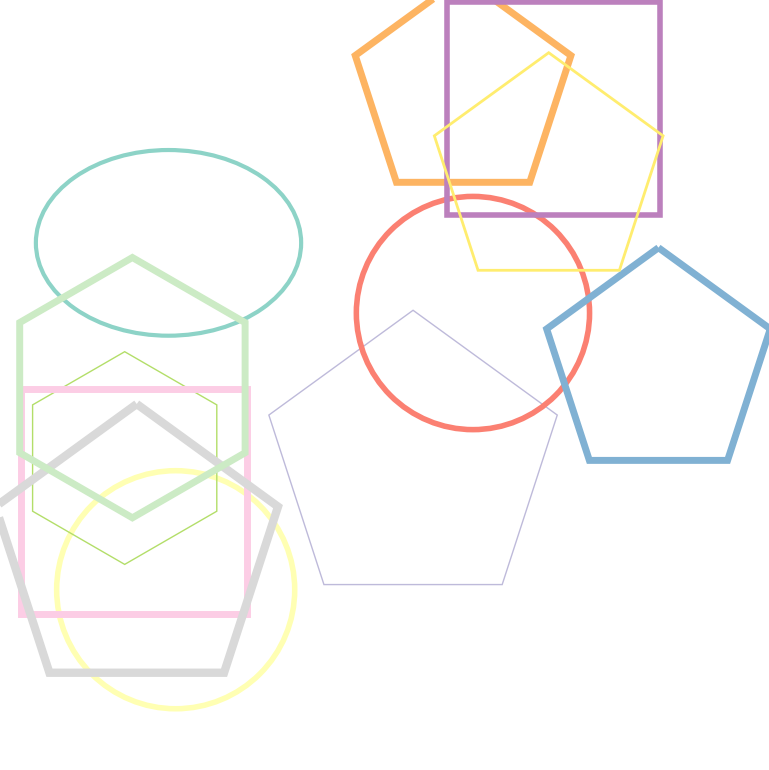[{"shape": "oval", "thickness": 1.5, "radius": 0.86, "center": [0.219, 0.685]}, {"shape": "circle", "thickness": 2, "radius": 0.77, "center": [0.228, 0.234]}, {"shape": "pentagon", "thickness": 0.5, "radius": 0.98, "center": [0.536, 0.4]}, {"shape": "circle", "thickness": 2, "radius": 0.76, "center": [0.614, 0.593]}, {"shape": "pentagon", "thickness": 2.5, "radius": 0.76, "center": [0.855, 0.526]}, {"shape": "pentagon", "thickness": 2.5, "radius": 0.74, "center": [0.601, 0.882]}, {"shape": "hexagon", "thickness": 0.5, "radius": 0.69, "center": [0.162, 0.405]}, {"shape": "square", "thickness": 2.5, "radius": 0.73, "center": [0.174, 0.349]}, {"shape": "pentagon", "thickness": 3, "radius": 0.96, "center": [0.178, 0.282]}, {"shape": "square", "thickness": 2, "radius": 0.69, "center": [0.719, 0.859]}, {"shape": "hexagon", "thickness": 2.5, "radius": 0.85, "center": [0.172, 0.497]}, {"shape": "pentagon", "thickness": 1, "radius": 0.78, "center": [0.713, 0.775]}]